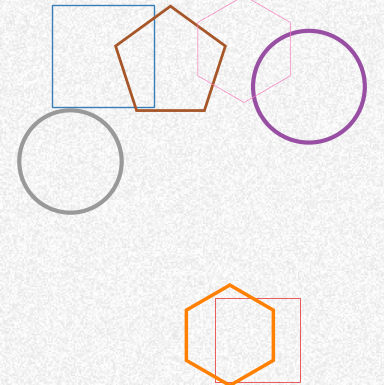[{"shape": "square", "thickness": 0.5, "radius": 0.55, "center": [0.669, 0.118]}, {"shape": "square", "thickness": 1, "radius": 0.66, "center": [0.268, 0.855]}, {"shape": "circle", "thickness": 3, "radius": 0.73, "center": [0.802, 0.775]}, {"shape": "hexagon", "thickness": 2.5, "radius": 0.65, "center": [0.597, 0.129]}, {"shape": "pentagon", "thickness": 2, "radius": 0.75, "center": [0.443, 0.834]}, {"shape": "hexagon", "thickness": 0.5, "radius": 0.69, "center": [0.634, 0.872]}, {"shape": "circle", "thickness": 3, "radius": 0.66, "center": [0.183, 0.58]}]